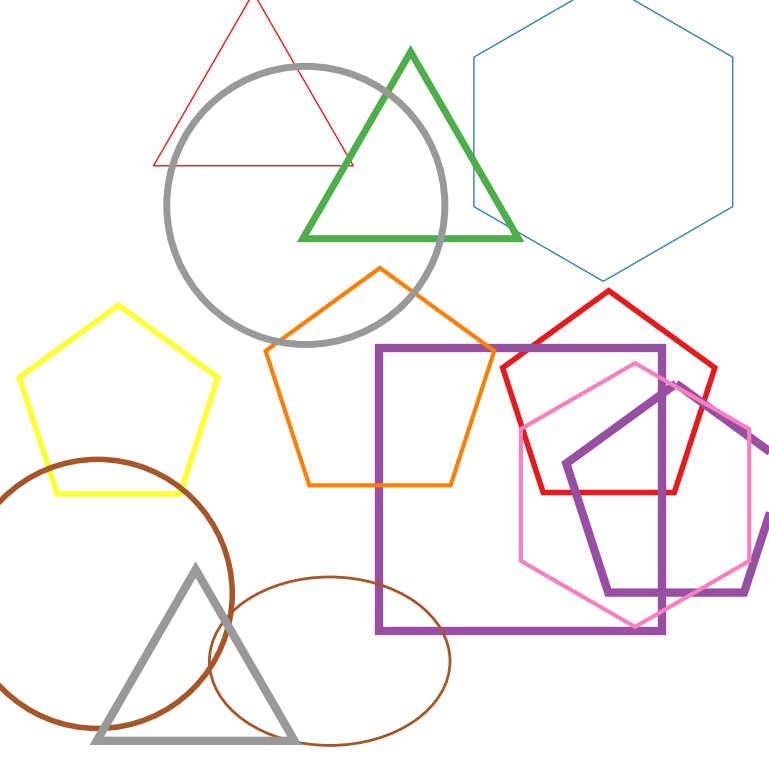[{"shape": "triangle", "thickness": 0.5, "radius": 0.75, "center": [0.329, 0.86]}, {"shape": "pentagon", "thickness": 2, "radius": 0.72, "center": [0.791, 0.478]}, {"shape": "hexagon", "thickness": 0.5, "radius": 0.97, "center": [0.784, 0.829]}, {"shape": "triangle", "thickness": 2.5, "radius": 0.81, "center": [0.533, 0.771]}, {"shape": "pentagon", "thickness": 3, "radius": 0.75, "center": [0.878, 0.352]}, {"shape": "square", "thickness": 3, "radius": 0.92, "center": [0.676, 0.364]}, {"shape": "pentagon", "thickness": 1.5, "radius": 0.78, "center": [0.493, 0.496]}, {"shape": "pentagon", "thickness": 2, "radius": 0.68, "center": [0.154, 0.468]}, {"shape": "oval", "thickness": 1, "radius": 0.78, "center": [0.428, 0.141]}, {"shape": "circle", "thickness": 2, "radius": 0.87, "center": [0.127, 0.229]}, {"shape": "hexagon", "thickness": 1.5, "radius": 0.86, "center": [0.825, 0.357]}, {"shape": "circle", "thickness": 2.5, "radius": 0.9, "center": [0.397, 0.733]}, {"shape": "triangle", "thickness": 3, "radius": 0.74, "center": [0.254, 0.112]}]